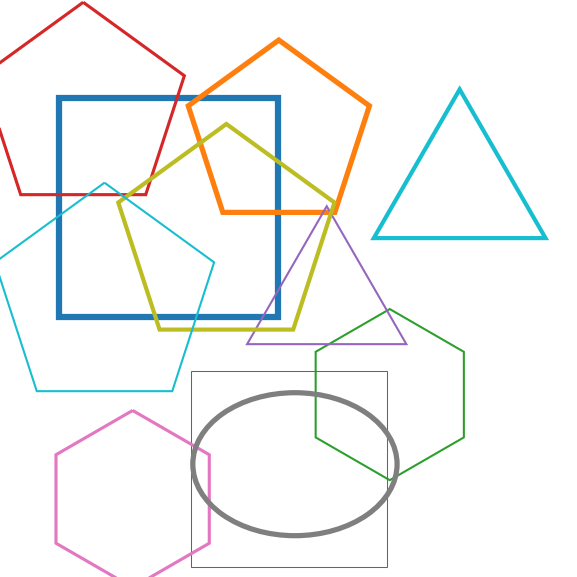[{"shape": "square", "thickness": 3, "radius": 0.95, "center": [0.291, 0.641]}, {"shape": "pentagon", "thickness": 2.5, "radius": 0.82, "center": [0.483, 0.765]}, {"shape": "hexagon", "thickness": 1, "radius": 0.74, "center": [0.675, 0.316]}, {"shape": "pentagon", "thickness": 1.5, "radius": 0.92, "center": [0.144, 0.811]}, {"shape": "triangle", "thickness": 1, "radius": 0.8, "center": [0.566, 0.483]}, {"shape": "square", "thickness": 0.5, "radius": 0.85, "center": [0.5, 0.187]}, {"shape": "hexagon", "thickness": 1.5, "radius": 0.77, "center": [0.23, 0.135]}, {"shape": "oval", "thickness": 2.5, "radius": 0.88, "center": [0.511, 0.195]}, {"shape": "pentagon", "thickness": 2, "radius": 0.98, "center": [0.392, 0.588]}, {"shape": "pentagon", "thickness": 1, "radius": 1.0, "center": [0.181, 0.483]}, {"shape": "triangle", "thickness": 2, "radius": 0.86, "center": [0.796, 0.673]}]